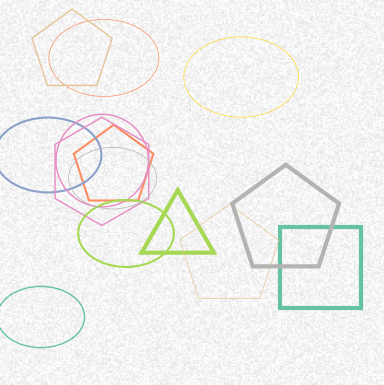[{"shape": "square", "thickness": 3, "radius": 0.53, "center": [0.832, 0.306]}, {"shape": "oval", "thickness": 1, "radius": 0.57, "center": [0.106, 0.177]}, {"shape": "oval", "thickness": 0.5, "radius": 0.71, "center": [0.27, 0.849]}, {"shape": "pentagon", "thickness": 1.5, "radius": 0.54, "center": [0.295, 0.567]}, {"shape": "oval", "thickness": 1.5, "radius": 0.69, "center": [0.124, 0.597]}, {"shape": "circle", "thickness": 1, "radius": 0.6, "center": [0.265, 0.583]}, {"shape": "hexagon", "thickness": 1, "radius": 0.7, "center": [0.265, 0.555]}, {"shape": "triangle", "thickness": 3, "radius": 0.54, "center": [0.462, 0.398]}, {"shape": "oval", "thickness": 1.5, "radius": 0.62, "center": [0.327, 0.394]}, {"shape": "oval", "thickness": 0.5, "radius": 0.74, "center": [0.626, 0.8]}, {"shape": "pentagon", "thickness": 0.5, "radius": 0.68, "center": [0.596, 0.334]}, {"shape": "pentagon", "thickness": 1, "radius": 0.55, "center": [0.187, 0.867]}, {"shape": "pentagon", "thickness": 3, "radius": 0.73, "center": [0.742, 0.426]}, {"shape": "oval", "thickness": 0.5, "radius": 0.57, "center": [0.292, 0.537]}]